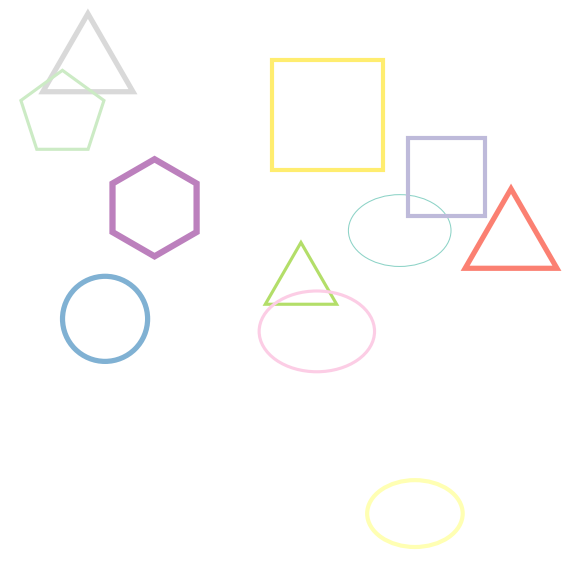[{"shape": "oval", "thickness": 0.5, "radius": 0.44, "center": [0.692, 0.6]}, {"shape": "oval", "thickness": 2, "radius": 0.41, "center": [0.718, 0.11]}, {"shape": "square", "thickness": 2, "radius": 0.34, "center": [0.773, 0.693]}, {"shape": "triangle", "thickness": 2.5, "radius": 0.46, "center": [0.885, 0.58]}, {"shape": "circle", "thickness": 2.5, "radius": 0.37, "center": [0.182, 0.447]}, {"shape": "triangle", "thickness": 1.5, "radius": 0.36, "center": [0.521, 0.508]}, {"shape": "oval", "thickness": 1.5, "radius": 0.5, "center": [0.549, 0.425]}, {"shape": "triangle", "thickness": 2.5, "radius": 0.45, "center": [0.152, 0.885]}, {"shape": "hexagon", "thickness": 3, "radius": 0.42, "center": [0.268, 0.639]}, {"shape": "pentagon", "thickness": 1.5, "radius": 0.38, "center": [0.108, 0.802]}, {"shape": "square", "thickness": 2, "radius": 0.48, "center": [0.567, 0.8]}]